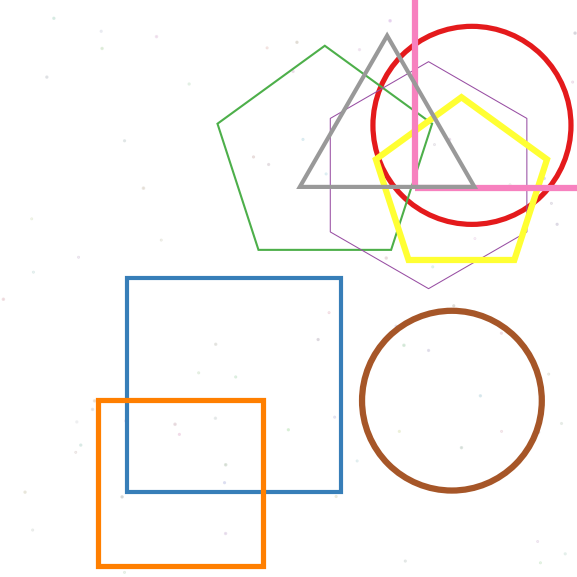[{"shape": "circle", "thickness": 2.5, "radius": 0.86, "center": [0.817, 0.782]}, {"shape": "square", "thickness": 2, "radius": 0.93, "center": [0.405, 0.332]}, {"shape": "pentagon", "thickness": 1, "radius": 0.98, "center": [0.562, 0.725]}, {"shape": "hexagon", "thickness": 0.5, "radius": 0.98, "center": [0.742, 0.696]}, {"shape": "square", "thickness": 2.5, "radius": 0.72, "center": [0.313, 0.163]}, {"shape": "pentagon", "thickness": 3, "radius": 0.78, "center": [0.799, 0.675]}, {"shape": "circle", "thickness": 3, "radius": 0.78, "center": [0.783, 0.305]}, {"shape": "square", "thickness": 3, "radius": 0.83, "center": [0.884, 0.84]}, {"shape": "triangle", "thickness": 2, "radius": 0.87, "center": [0.67, 0.763]}]